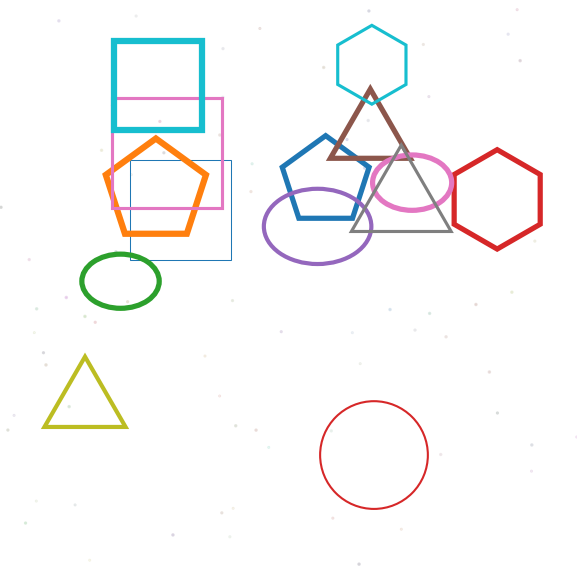[{"shape": "pentagon", "thickness": 2.5, "radius": 0.4, "center": [0.564, 0.685]}, {"shape": "square", "thickness": 0.5, "radius": 0.43, "center": [0.313, 0.636]}, {"shape": "pentagon", "thickness": 3, "radius": 0.46, "center": [0.27, 0.668]}, {"shape": "oval", "thickness": 2.5, "radius": 0.33, "center": [0.209, 0.512]}, {"shape": "circle", "thickness": 1, "radius": 0.47, "center": [0.648, 0.211]}, {"shape": "hexagon", "thickness": 2.5, "radius": 0.43, "center": [0.861, 0.654]}, {"shape": "oval", "thickness": 2, "radius": 0.47, "center": [0.55, 0.607]}, {"shape": "triangle", "thickness": 2.5, "radius": 0.4, "center": [0.641, 0.765]}, {"shape": "square", "thickness": 1.5, "radius": 0.48, "center": [0.289, 0.735]}, {"shape": "oval", "thickness": 2.5, "radius": 0.34, "center": [0.714, 0.683]}, {"shape": "triangle", "thickness": 1.5, "radius": 0.5, "center": [0.695, 0.648]}, {"shape": "triangle", "thickness": 2, "radius": 0.41, "center": [0.147, 0.3]}, {"shape": "square", "thickness": 3, "radius": 0.38, "center": [0.274, 0.851]}, {"shape": "hexagon", "thickness": 1.5, "radius": 0.34, "center": [0.644, 0.887]}]